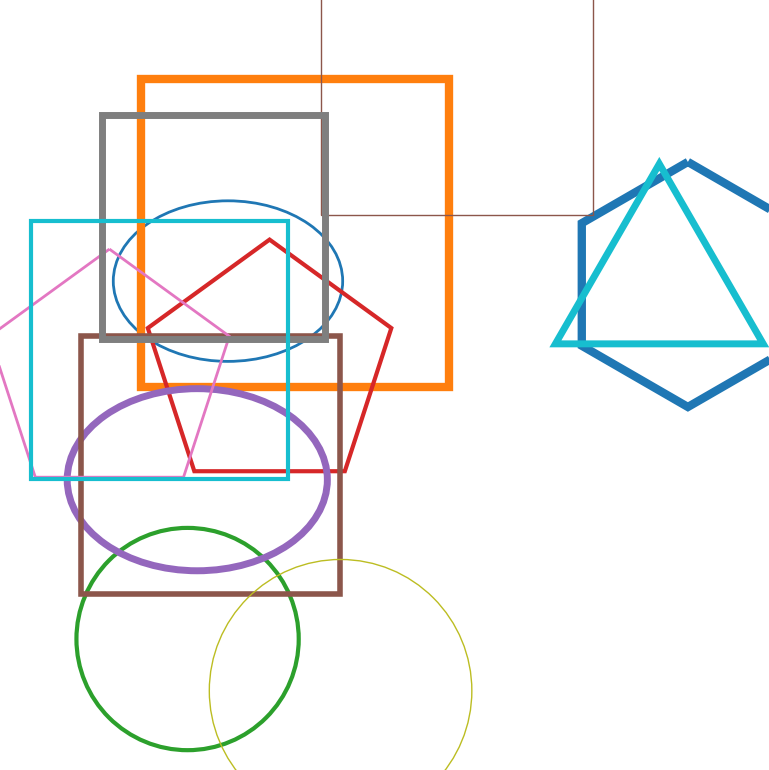[{"shape": "oval", "thickness": 1, "radius": 0.74, "center": [0.296, 0.635]}, {"shape": "hexagon", "thickness": 3, "radius": 0.8, "center": [0.893, 0.631]}, {"shape": "square", "thickness": 3, "radius": 1.0, "center": [0.383, 0.698]}, {"shape": "circle", "thickness": 1.5, "radius": 0.72, "center": [0.244, 0.17]}, {"shape": "pentagon", "thickness": 1.5, "radius": 0.83, "center": [0.35, 0.523]}, {"shape": "oval", "thickness": 2.5, "radius": 0.84, "center": [0.256, 0.377]}, {"shape": "square", "thickness": 2, "radius": 0.84, "center": [0.273, 0.396]}, {"shape": "square", "thickness": 0.5, "radius": 0.88, "center": [0.594, 0.897]}, {"shape": "pentagon", "thickness": 1, "radius": 0.82, "center": [0.142, 0.513]}, {"shape": "square", "thickness": 2.5, "radius": 0.72, "center": [0.278, 0.705]}, {"shape": "circle", "thickness": 0.5, "radius": 0.85, "center": [0.442, 0.103]}, {"shape": "square", "thickness": 1.5, "radius": 0.84, "center": [0.207, 0.545]}, {"shape": "triangle", "thickness": 2.5, "radius": 0.78, "center": [0.856, 0.631]}]